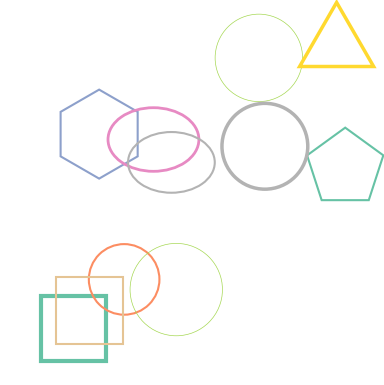[{"shape": "square", "thickness": 3, "radius": 0.42, "center": [0.192, 0.147]}, {"shape": "pentagon", "thickness": 1.5, "radius": 0.52, "center": [0.897, 0.564]}, {"shape": "circle", "thickness": 1.5, "radius": 0.46, "center": [0.322, 0.274]}, {"shape": "hexagon", "thickness": 1.5, "radius": 0.58, "center": [0.257, 0.652]}, {"shape": "oval", "thickness": 2, "radius": 0.59, "center": [0.399, 0.638]}, {"shape": "circle", "thickness": 0.5, "radius": 0.57, "center": [0.672, 0.85]}, {"shape": "circle", "thickness": 0.5, "radius": 0.6, "center": [0.458, 0.248]}, {"shape": "triangle", "thickness": 2.5, "radius": 0.55, "center": [0.874, 0.883]}, {"shape": "square", "thickness": 1.5, "radius": 0.44, "center": [0.233, 0.194]}, {"shape": "oval", "thickness": 1.5, "radius": 0.56, "center": [0.445, 0.578]}, {"shape": "circle", "thickness": 2.5, "radius": 0.56, "center": [0.688, 0.62]}]